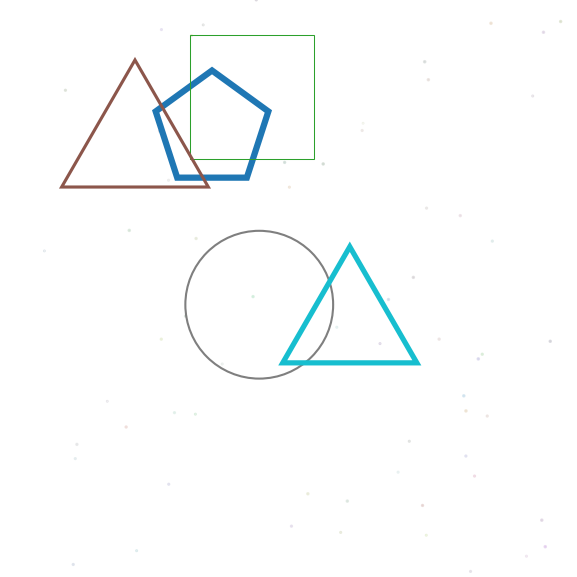[{"shape": "pentagon", "thickness": 3, "radius": 0.51, "center": [0.367, 0.774]}, {"shape": "square", "thickness": 0.5, "radius": 0.54, "center": [0.436, 0.832]}, {"shape": "triangle", "thickness": 1.5, "radius": 0.73, "center": [0.234, 0.749]}, {"shape": "circle", "thickness": 1, "radius": 0.64, "center": [0.449, 0.472]}, {"shape": "triangle", "thickness": 2.5, "radius": 0.67, "center": [0.606, 0.438]}]